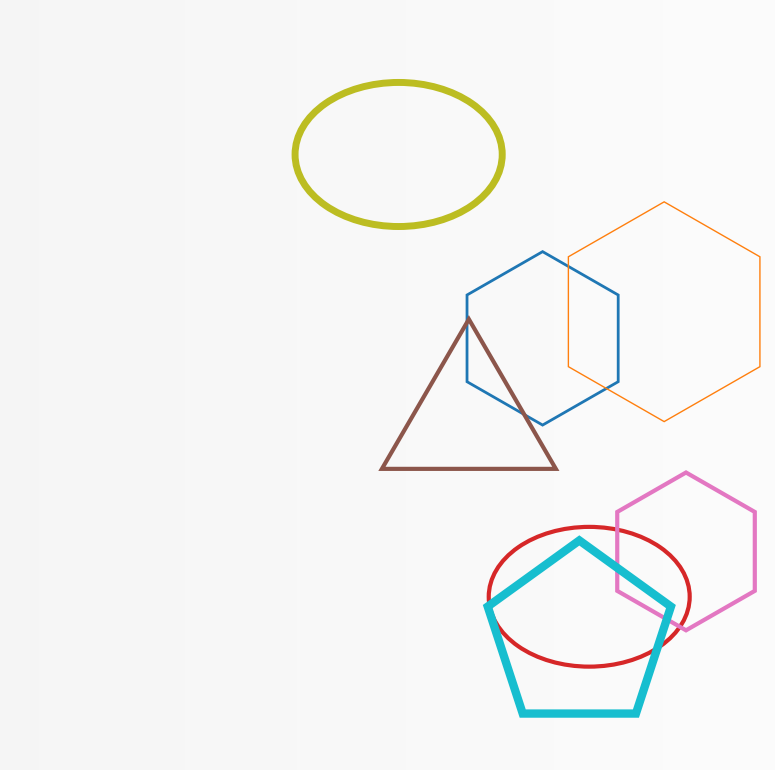[{"shape": "hexagon", "thickness": 1, "radius": 0.56, "center": [0.7, 0.561]}, {"shape": "hexagon", "thickness": 0.5, "radius": 0.71, "center": [0.857, 0.595]}, {"shape": "oval", "thickness": 1.5, "radius": 0.65, "center": [0.76, 0.225]}, {"shape": "triangle", "thickness": 1.5, "radius": 0.65, "center": [0.605, 0.456]}, {"shape": "hexagon", "thickness": 1.5, "radius": 0.51, "center": [0.885, 0.284]}, {"shape": "oval", "thickness": 2.5, "radius": 0.67, "center": [0.514, 0.799]}, {"shape": "pentagon", "thickness": 3, "radius": 0.62, "center": [0.748, 0.174]}]